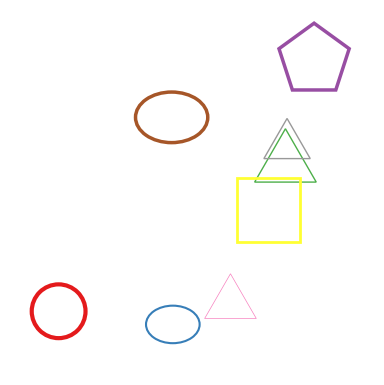[{"shape": "circle", "thickness": 3, "radius": 0.35, "center": [0.152, 0.192]}, {"shape": "oval", "thickness": 1.5, "radius": 0.35, "center": [0.449, 0.157]}, {"shape": "triangle", "thickness": 1, "radius": 0.46, "center": [0.741, 0.573]}, {"shape": "pentagon", "thickness": 2.5, "radius": 0.48, "center": [0.816, 0.844]}, {"shape": "square", "thickness": 2, "radius": 0.41, "center": [0.697, 0.454]}, {"shape": "oval", "thickness": 2.5, "radius": 0.47, "center": [0.446, 0.695]}, {"shape": "triangle", "thickness": 0.5, "radius": 0.39, "center": [0.599, 0.211]}, {"shape": "triangle", "thickness": 1, "radius": 0.35, "center": [0.746, 0.623]}]